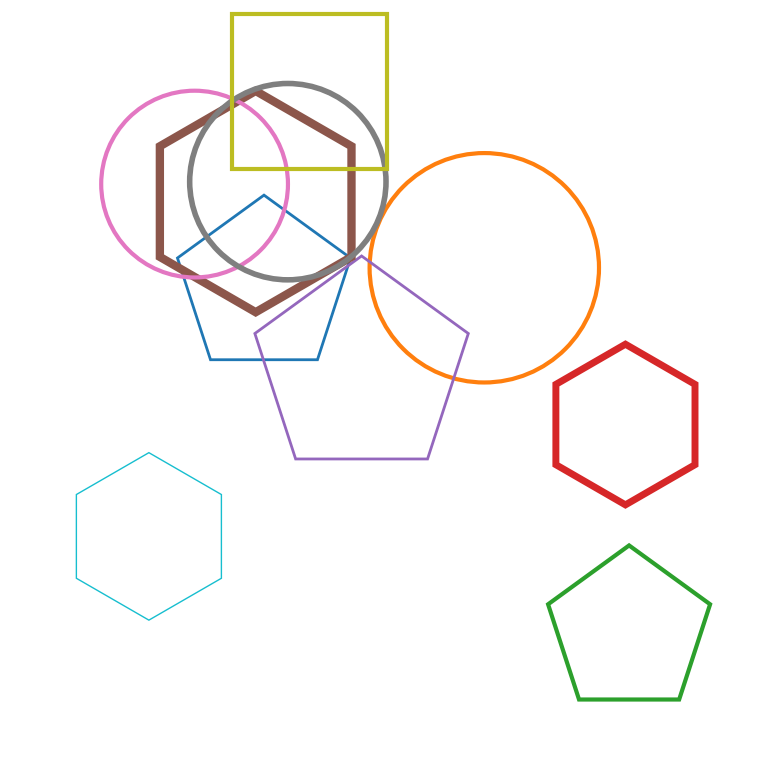[{"shape": "pentagon", "thickness": 1, "radius": 0.59, "center": [0.343, 0.628]}, {"shape": "circle", "thickness": 1.5, "radius": 0.74, "center": [0.629, 0.652]}, {"shape": "pentagon", "thickness": 1.5, "radius": 0.55, "center": [0.817, 0.181]}, {"shape": "hexagon", "thickness": 2.5, "radius": 0.52, "center": [0.812, 0.449]}, {"shape": "pentagon", "thickness": 1, "radius": 0.73, "center": [0.47, 0.522]}, {"shape": "hexagon", "thickness": 3, "radius": 0.72, "center": [0.332, 0.738]}, {"shape": "circle", "thickness": 1.5, "radius": 0.61, "center": [0.253, 0.761]}, {"shape": "circle", "thickness": 2, "radius": 0.64, "center": [0.374, 0.764]}, {"shape": "square", "thickness": 1.5, "radius": 0.5, "center": [0.402, 0.881]}, {"shape": "hexagon", "thickness": 0.5, "radius": 0.54, "center": [0.193, 0.303]}]